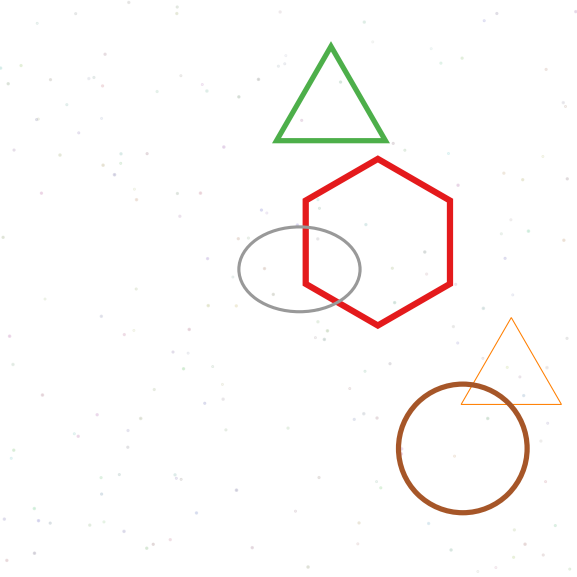[{"shape": "hexagon", "thickness": 3, "radius": 0.72, "center": [0.654, 0.58]}, {"shape": "triangle", "thickness": 2.5, "radius": 0.54, "center": [0.573, 0.81]}, {"shape": "triangle", "thickness": 0.5, "radius": 0.5, "center": [0.885, 0.349]}, {"shape": "circle", "thickness": 2.5, "radius": 0.56, "center": [0.801, 0.223]}, {"shape": "oval", "thickness": 1.5, "radius": 0.52, "center": [0.519, 0.533]}]